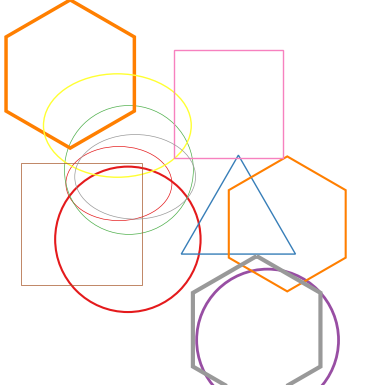[{"shape": "circle", "thickness": 1.5, "radius": 0.94, "center": [0.332, 0.378]}, {"shape": "oval", "thickness": 0.5, "radius": 0.69, "center": [0.309, 0.523]}, {"shape": "triangle", "thickness": 1, "radius": 0.86, "center": [0.619, 0.426]}, {"shape": "circle", "thickness": 0.5, "radius": 0.84, "center": [0.335, 0.559]}, {"shape": "circle", "thickness": 2, "radius": 0.92, "center": [0.695, 0.117]}, {"shape": "hexagon", "thickness": 2.5, "radius": 0.96, "center": [0.182, 0.808]}, {"shape": "hexagon", "thickness": 1.5, "radius": 0.88, "center": [0.746, 0.418]}, {"shape": "oval", "thickness": 1, "radius": 0.96, "center": [0.305, 0.674]}, {"shape": "square", "thickness": 0.5, "radius": 0.79, "center": [0.212, 0.418]}, {"shape": "square", "thickness": 1, "radius": 0.7, "center": [0.593, 0.729]}, {"shape": "hexagon", "thickness": 3, "radius": 0.96, "center": [0.667, 0.144]}, {"shape": "oval", "thickness": 0.5, "radius": 0.78, "center": [0.351, 0.541]}]